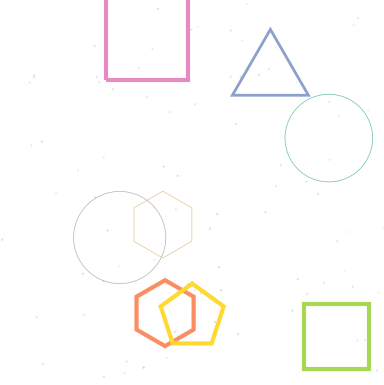[{"shape": "circle", "thickness": 0.5, "radius": 0.57, "center": [0.854, 0.641]}, {"shape": "hexagon", "thickness": 3, "radius": 0.43, "center": [0.429, 0.187]}, {"shape": "triangle", "thickness": 2, "radius": 0.57, "center": [0.702, 0.81]}, {"shape": "square", "thickness": 3, "radius": 0.53, "center": [0.382, 0.899]}, {"shape": "square", "thickness": 3, "radius": 0.42, "center": [0.874, 0.126]}, {"shape": "pentagon", "thickness": 3, "radius": 0.43, "center": [0.499, 0.178]}, {"shape": "hexagon", "thickness": 0.5, "radius": 0.43, "center": [0.423, 0.417]}, {"shape": "circle", "thickness": 0.5, "radius": 0.6, "center": [0.311, 0.383]}]